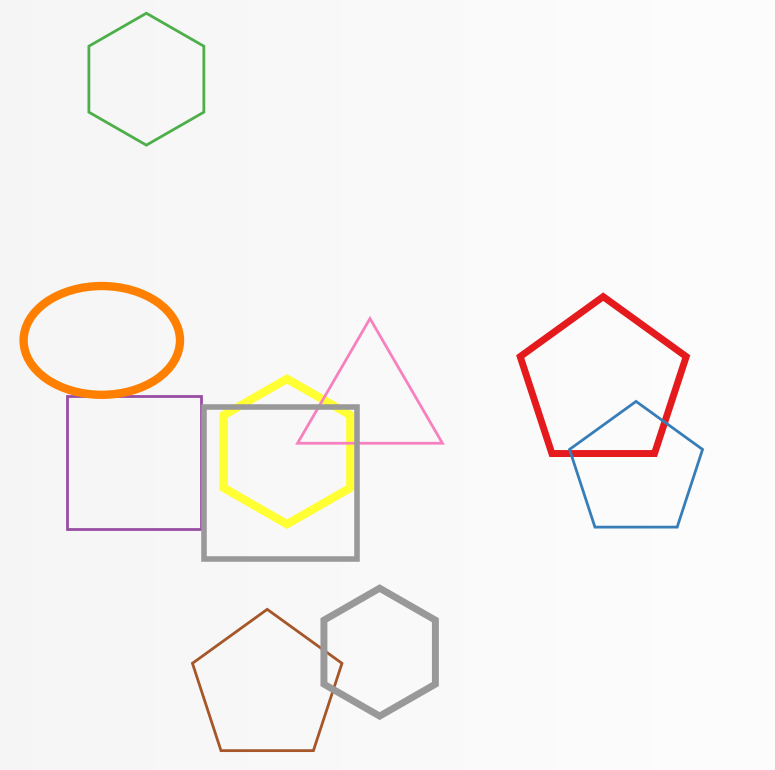[{"shape": "pentagon", "thickness": 2.5, "radius": 0.56, "center": [0.778, 0.502]}, {"shape": "pentagon", "thickness": 1, "radius": 0.45, "center": [0.821, 0.388]}, {"shape": "hexagon", "thickness": 1, "radius": 0.43, "center": [0.189, 0.897]}, {"shape": "square", "thickness": 1, "radius": 0.43, "center": [0.173, 0.399]}, {"shape": "oval", "thickness": 3, "radius": 0.5, "center": [0.131, 0.558]}, {"shape": "hexagon", "thickness": 3, "radius": 0.47, "center": [0.37, 0.414]}, {"shape": "pentagon", "thickness": 1, "radius": 0.51, "center": [0.345, 0.107]}, {"shape": "triangle", "thickness": 1, "radius": 0.54, "center": [0.477, 0.478]}, {"shape": "hexagon", "thickness": 2.5, "radius": 0.42, "center": [0.49, 0.153]}, {"shape": "square", "thickness": 2, "radius": 0.49, "center": [0.362, 0.373]}]